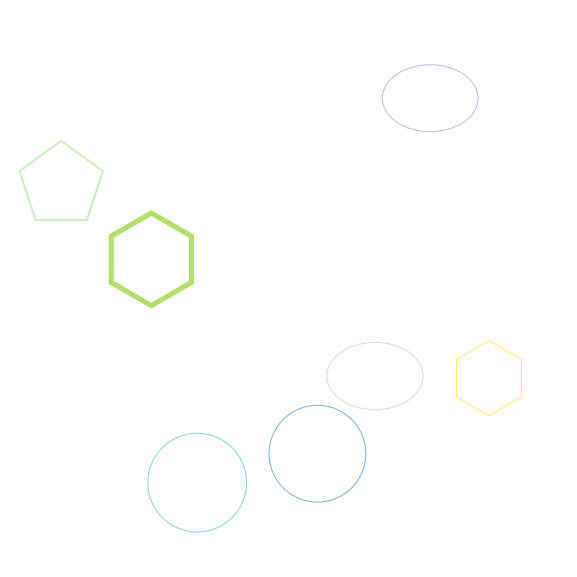[{"shape": "circle", "thickness": 0.5, "radius": 0.43, "center": [0.341, 0.163]}, {"shape": "oval", "thickness": 0.5, "radius": 0.41, "center": [0.745, 0.829]}, {"shape": "circle", "thickness": 0.5, "radius": 0.42, "center": [0.55, 0.213]}, {"shape": "hexagon", "thickness": 2.5, "radius": 0.4, "center": [0.262, 0.55]}, {"shape": "oval", "thickness": 0.5, "radius": 0.42, "center": [0.649, 0.348]}, {"shape": "pentagon", "thickness": 1, "radius": 0.38, "center": [0.106, 0.679]}, {"shape": "hexagon", "thickness": 0.5, "radius": 0.32, "center": [0.847, 0.344]}]